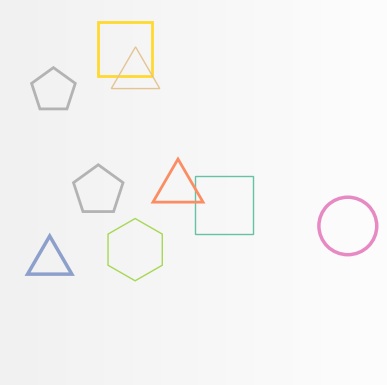[{"shape": "square", "thickness": 1, "radius": 0.37, "center": [0.579, 0.468]}, {"shape": "triangle", "thickness": 2, "radius": 0.37, "center": [0.459, 0.512]}, {"shape": "triangle", "thickness": 2.5, "radius": 0.33, "center": [0.128, 0.321]}, {"shape": "circle", "thickness": 2.5, "radius": 0.37, "center": [0.898, 0.413]}, {"shape": "hexagon", "thickness": 1, "radius": 0.4, "center": [0.349, 0.352]}, {"shape": "square", "thickness": 2, "radius": 0.35, "center": [0.322, 0.872]}, {"shape": "triangle", "thickness": 1, "radius": 0.36, "center": [0.35, 0.806]}, {"shape": "pentagon", "thickness": 2, "radius": 0.34, "center": [0.254, 0.505]}, {"shape": "pentagon", "thickness": 2, "radius": 0.3, "center": [0.138, 0.765]}]